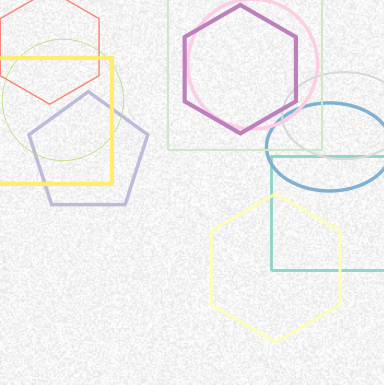[{"shape": "square", "thickness": 2, "radius": 0.74, "center": [0.854, 0.447]}, {"shape": "hexagon", "thickness": 2, "radius": 0.96, "center": [0.716, 0.304]}, {"shape": "pentagon", "thickness": 2.5, "radius": 0.81, "center": [0.23, 0.6]}, {"shape": "hexagon", "thickness": 1, "radius": 0.74, "center": [0.129, 0.878]}, {"shape": "oval", "thickness": 2.5, "radius": 0.82, "center": [0.856, 0.618]}, {"shape": "circle", "thickness": 0.5, "radius": 0.79, "center": [0.164, 0.741]}, {"shape": "circle", "thickness": 2.5, "radius": 0.84, "center": [0.656, 0.834]}, {"shape": "oval", "thickness": 1.5, "radius": 0.81, "center": [0.895, 0.7]}, {"shape": "hexagon", "thickness": 3, "radius": 0.83, "center": [0.624, 0.82]}, {"shape": "square", "thickness": 1.5, "radius": 1.0, "center": [0.635, 0.811]}, {"shape": "square", "thickness": 3, "radius": 0.82, "center": [0.128, 0.685]}]